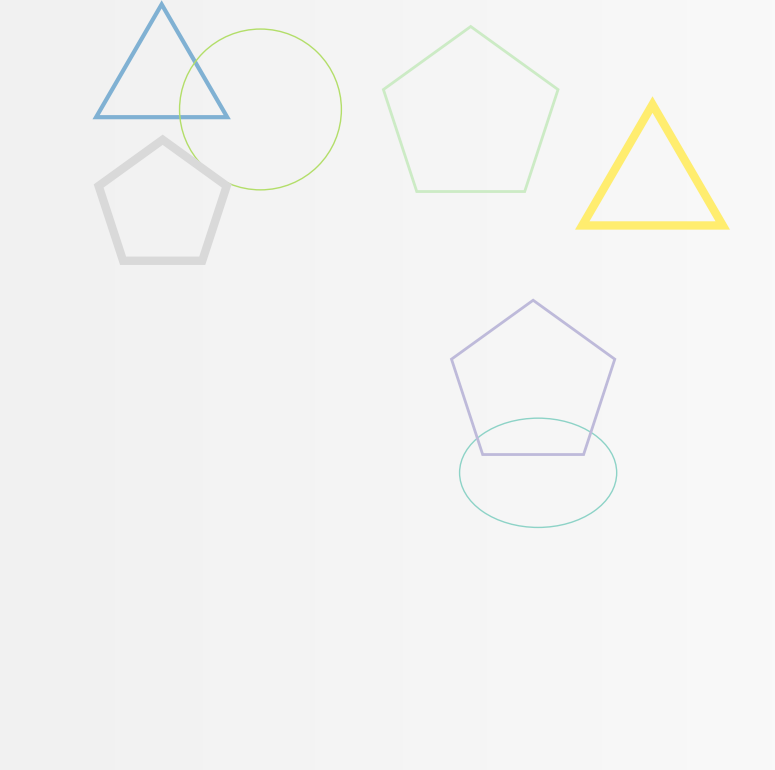[{"shape": "oval", "thickness": 0.5, "radius": 0.51, "center": [0.694, 0.386]}, {"shape": "pentagon", "thickness": 1, "radius": 0.55, "center": [0.688, 0.499]}, {"shape": "triangle", "thickness": 1.5, "radius": 0.49, "center": [0.209, 0.897]}, {"shape": "circle", "thickness": 0.5, "radius": 0.52, "center": [0.336, 0.858]}, {"shape": "pentagon", "thickness": 3, "radius": 0.43, "center": [0.21, 0.732]}, {"shape": "pentagon", "thickness": 1, "radius": 0.59, "center": [0.607, 0.847]}, {"shape": "triangle", "thickness": 3, "radius": 0.52, "center": [0.842, 0.76]}]